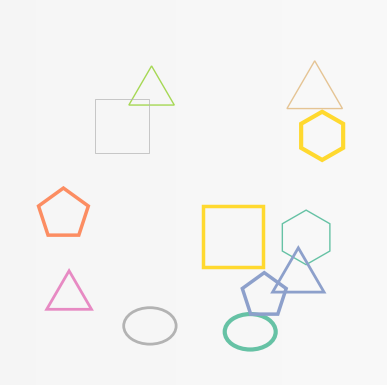[{"shape": "hexagon", "thickness": 1, "radius": 0.35, "center": [0.79, 0.383]}, {"shape": "oval", "thickness": 3, "radius": 0.33, "center": [0.646, 0.138]}, {"shape": "pentagon", "thickness": 2.5, "radius": 0.34, "center": [0.164, 0.444]}, {"shape": "pentagon", "thickness": 2.5, "radius": 0.3, "center": [0.682, 0.232]}, {"shape": "triangle", "thickness": 2, "radius": 0.38, "center": [0.77, 0.28]}, {"shape": "triangle", "thickness": 2, "radius": 0.33, "center": [0.178, 0.23]}, {"shape": "triangle", "thickness": 1, "radius": 0.34, "center": [0.391, 0.761]}, {"shape": "square", "thickness": 2.5, "radius": 0.39, "center": [0.601, 0.386]}, {"shape": "hexagon", "thickness": 3, "radius": 0.31, "center": [0.831, 0.647]}, {"shape": "triangle", "thickness": 1, "radius": 0.41, "center": [0.812, 0.759]}, {"shape": "square", "thickness": 0.5, "radius": 0.35, "center": [0.315, 0.672]}, {"shape": "oval", "thickness": 2, "radius": 0.34, "center": [0.387, 0.153]}]